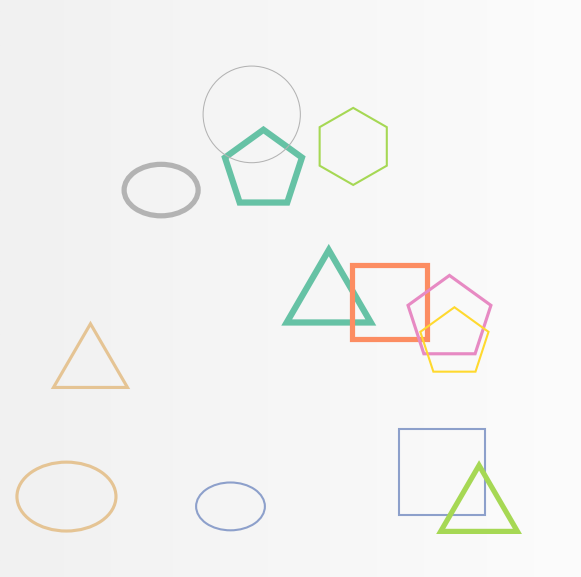[{"shape": "triangle", "thickness": 3, "radius": 0.42, "center": [0.566, 0.483]}, {"shape": "pentagon", "thickness": 3, "radius": 0.35, "center": [0.453, 0.705]}, {"shape": "square", "thickness": 2.5, "radius": 0.32, "center": [0.67, 0.476]}, {"shape": "oval", "thickness": 1, "radius": 0.3, "center": [0.397, 0.122]}, {"shape": "square", "thickness": 1, "radius": 0.37, "center": [0.76, 0.182]}, {"shape": "pentagon", "thickness": 1.5, "radius": 0.37, "center": [0.773, 0.447]}, {"shape": "triangle", "thickness": 2.5, "radius": 0.38, "center": [0.824, 0.117]}, {"shape": "hexagon", "thickness": 1, "radius": 0.33, "center": [0.608, 0.746]}, {"shape": "pentagon", "thickness": 1, "radius": 0.31, "center": [0.782, 0.405]}, {"shape": "oval", "thickness": 1.5, "radius": 0.43, "center": [0.114, 0.139]}, {"shape": "triangle", "thickness": 1.5, "radius": 0.37, "center": [0.156, 0.365]}, {"shape": "circle", "thickness": 0.5, "radius": 0.42, "center": [0.433, 0.801]}, {"shape": "oval", "thickness": 2.5, "radius": 0.32, "center": [0.277, 0.67]}]